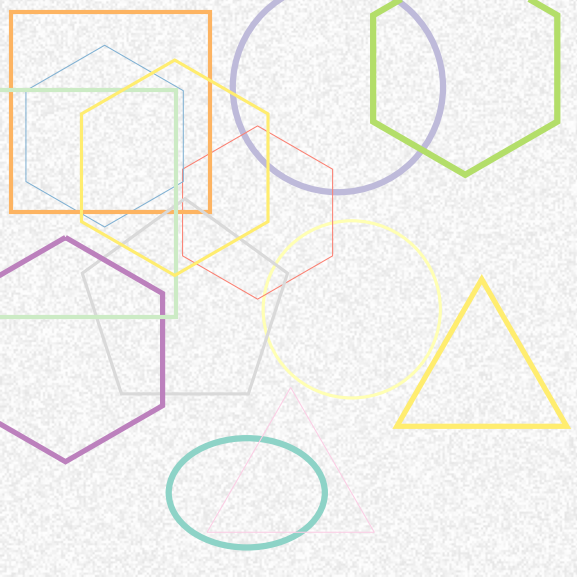[{"shape": "oval", "thickness": 3, "radius": 0.68, "center": [0.427, 0.146]}, {"shape": "circle", "thickness": 1.5, "radius": 0.77, "center": [0.609, 0.463]}, {"shape": "circle", "thickness": 3, "radius": 0.91, "center": [0.585, 0.848]}, {"shape": "hexagon", "thickness": 0.5, "radius": 0.75, "center": [0.446, 0.631]}, {"shape": "hexagon", "thickness": 0.5, "radius": 0.79, "center": [0.181, 0.763]}, {"shape": "square", "thickness": 2, "radius": 0.86, "center": [0.192, 0.805]}, {"shape": "hexagon", "thickness": 3, "radius": 0.92, "center": [0.806, 0.881]}, {"shape": "triangle", "thickness": 0.5, "radius": 0.84, "center": [0.503, 0.161]}, {"shape": "pentagon", "thickness": 1.5, "radius": 0.93, "center": [0.32, 0.468]}, {"shape": "hexagon", "thickness": 2.5, "radius": 0.97, "center": [0.113, 0.394]}, {"shape": "square", "thickness": 2, "radius": 0.99, "center": [0.107, 0.647]}, {"shape": "triangle", "thickness": 2.5, "radius": 0.85, "center": [0.834, 0.346]}, {"shape": "hexagon", "thickness": 1.5, "radius": 0.93, "center": [0.303, 0.709]}]